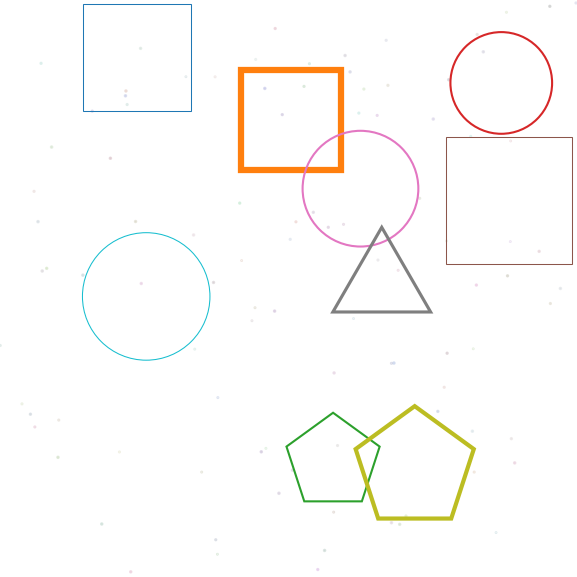[{"shape": "square", "thickness": 0.5, "radius": 0.46, "center": [0.237, 0.899]}, {"shape": "square", "thickness": 3, "radius": 0.43, "center": [0.504, 0.791]}, {"shape": "pentagon", "thickness": 1, "radius": 0.42, "center": [0.577, 0.2]}, {"shape": "circle", "thickness": 1, "radius": 0.44, "center": [0.868, 0.856]}, {"shape": "square", "thickness": 0.5, "radius": 0.55, "center": [0.881, 0.652]}, {"shape": "circle", "thickness": 1, "radius": 0.5, "center": [0.624, 0.672]}, {"shape": "triangle", "thickness": 1.5, "radius": 0.49, "center": [0.661, 0.508]}, {"shape": "pentagon", "thickness": 2, "radius": 0.54, "center": [0.718, 0.188]}, {"shape": "circle", "thickness": 0.5, "radius": 0.55, "center": [0.253, 0.486]}]